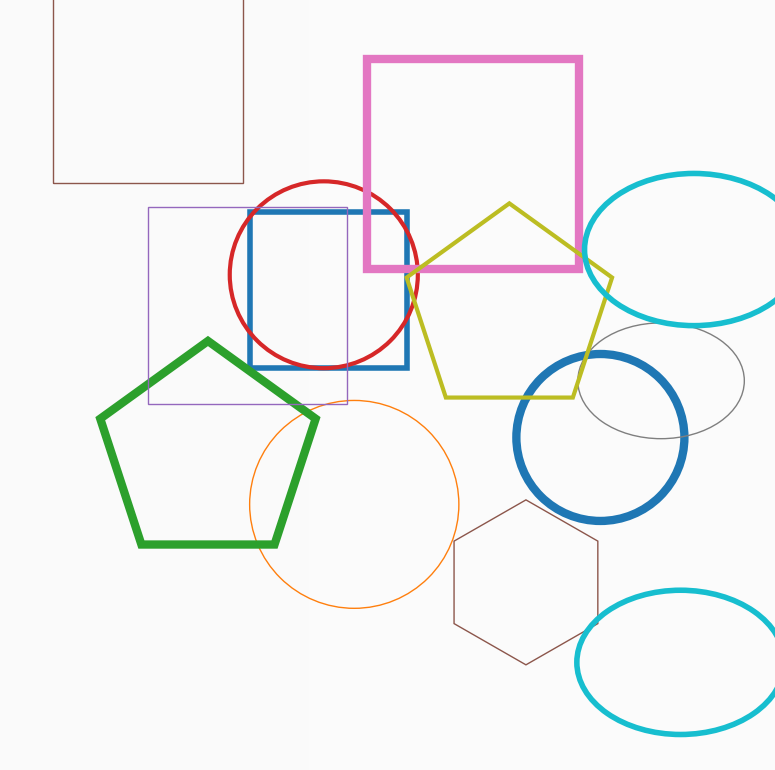[{"shape": "circle", "thickness": 3, "radius": 0.54, "center": [0.775, 0.432]}, {"shape": "square", "thickness": 2, "radius": 0.51, "center": [0.424, 0.623]}, {"shape": "circle", "thickness": 0.5, "radius": 0.67, "center": [0.457, 0.345]}, {"shape": "pentagon", "thickness": 3, "radius": 0.73, "center": [0.268, 0.411]}, {"shape": "circle", "thickness": 1.5, "radius": 0.61, "center": [0.418, 0.643]}, {"shape": "square", "thickness": 0.5, "radius": 0.64, "center": [0.32, 0.603]}, {"shape": "hexagon", "thickness": 0.5, "radius": 0.54, "center": [0.679, 0.244]}, {"shape": "square", "thickness": 0.5, "radius": 0.61, "center": [0.191, 0.886]}, {"shape": "square", "thickness": 3, "radius": 0.68, "center": [0.61, 0.787]}, {"shape": "oval", "thickness": 0.5, "radius": 0.54, "center": [0.853, 0.505]}, {"shape": "pentagon", "thickness": 1.5, "radius": 0.7, "center": [0.657, 0.596]}, {"shape": "oval", "thickness": 2, "radius": 0.71, "center": [0.895, 0.676]}, {"shape": "oval", "thickness": 2, "radius": 0.67, "center": [0.878, 0.14]}]